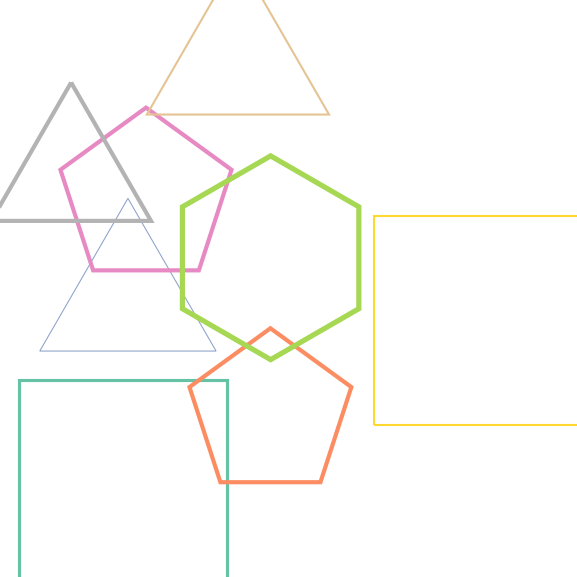[{"shape": "square", "thickness": 1.5, "radius": 0.9, "center": [0.213, 0.161]}, {"shape": "pentagon", "thickness": 2, "radius": 0.74, "center": [0.468, 0.283]}, {"shape": "triangle", "thickness": 0.5, "radius": 0.88, "center": [0.222, 0.479]}, {"shape": "pentagon", "thickness": 2, "radius": 0.78, "center": [0.253, 0.657]}, {"shape": "hexagon", "thickness": 2.5, "radius": 0.88, "center": [0.469, 0.553]}, {"shape": "square", "thickness": 1, "radius": 0.9, "center": [0.829, 0.444]}, {"shape": "triangle", "thickness": 1, "radius": 0.91, "center": [0.412, 0.892]}, {"shape": "triangle", "thickness": 2, "radius": 0.8, "center": [0.123, 0.696]}]